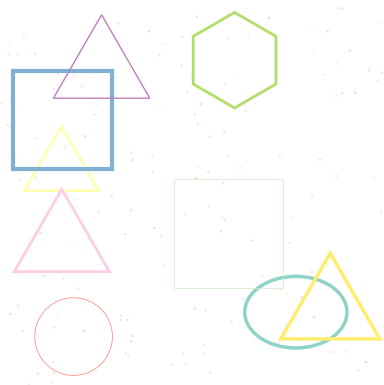[{"shape": "oval", "thickness": 2.5, "radius": 0.66, "center": [0.768, 0.189]}, {"shape": "triangle", "thickness": 2, "radius": 0.56, "center": [0.16, 0.561]}, {"shape": "circle", "thickness": 0.5, "radius": 0.5, "center": [0.191, 0.126]}, {"shape": "square", "thickness": 3, "radius": 0.64, "center": [0.162, 0.689]}, {"shape": "hexagon", "thickness": 2, "radius": 0.62, "center": [0.609, 0.844]}, {"shape": "triangle", "thickness": 2, "radius": 0.71, "center": [0.161, 0.366]}, {"shape": "triangle", "thickness": 1, "radius": 0.72, "center": [0.264, 0.817]}, {"shape": "square", "thickness": 0.5, "radius": 0.71, "center": [0.593, 0.394]}, {"shape": "triangle", "thickness": 2.5, "radius": 0.74, "center": [0.858, 0.194]}]